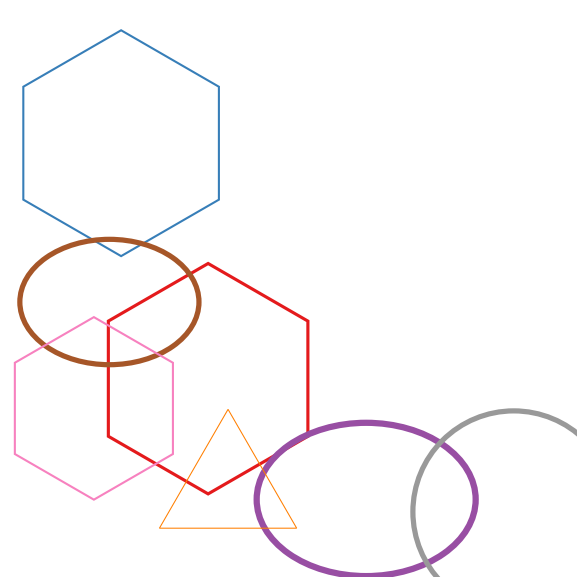[{"shape": "hexagon", "thickness": 1.5, "radius": 1.0, "center": [0.36, 0.343]}, {"shape": "hexagon", "thickness": 1, "radius": 0.98, "center": [0.21, 0.751]}, {"shape": "oval", "thickness": 3, "radius": 0.95, "center": [0.634, 0.134]}, {"shape": "triangle", "thickness": 0.5, "radius": 0.69, "center": [0.395, 0.153]}, {"shape": "oval", "thickness": 2.5, "radius": 0.78, "center": [0.189, 0.476]}, {"shape": "hexagon", "thickness": 1, "radius": 0.79, "center": [0.163, 0.292]}, {"shape": "circle", "thickness": 2.5, "radius": 0.87, "center": [0.89, 0.113]}]